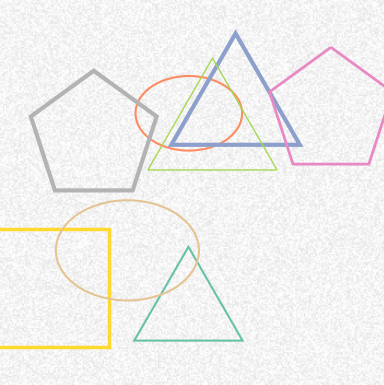[{"shape": "triangle", "thickness": 1.5, "radius": 0.81, "center": [0.489, 0.197]}, {"shape": "oval", "thickness": 1.5, "radius": 0.69, "center": [0.49, 0.706]}, {"shape": "triangle", "thickness": 3, "radius": 0.96, "center": [0.612, 0.72]}, {"shape": "pentagon", "thickness": 2, "radius": 0.84, "center": [0.86, 0.709]}, {"shape": "triangle", "thickness": 1, "radius": 0.97, "center": [0.552, 0.655]}, {"shape": "square", "thickness": 2.5, "radius": 0.77, "center": [0.131, 0.252]}, {"shape": "oval", "thickness": 1.5, "radius": 0.93, "center": [0.331, 0.35]}, {"shape": "pentagon", "thickness": 3, "radius": 0.86, "center": [0.244, 0.644]}]